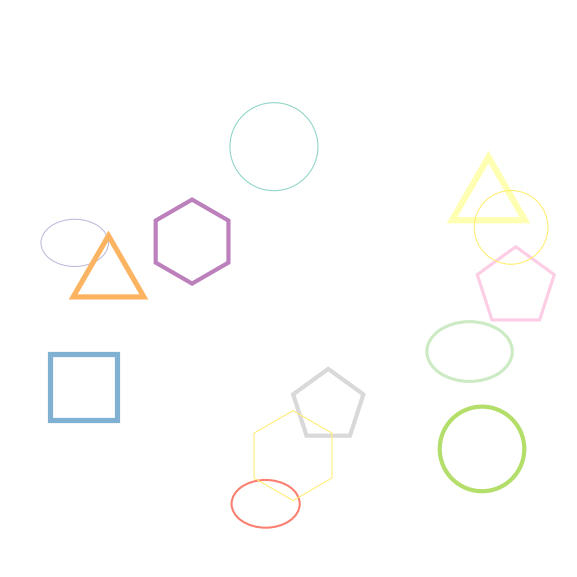[{"shape": "circle", "thickness": 0.5, "radius": 0.38, "center": [0.474, 0.745]}, {"shape": "triangle", "thickness": 3, "radius": 0.36, "center": [0.846, 0.654]}, {"shape": "oval", "thickness": 0.5, "radius": 0.29, "center": [0.129, 0.579]}, {"shape": "oval", "thickness": 1, "radius": 0.3, "center": [0.46, 0.127]}, {"shape": "square", "thickness": 2.5, "radius": 0.29, "center": [0.144, 0.329]}, {"shape": "triangle", "thickness": 2.5, "radius": 0.35, "center": [0.188, 0.52]}, {"shape": "circle", "thickness": 2, "radius": 0.37, "center": [0.835, 0.222]}, {"shape": "pentagon", "thickness": 1.5, "radius": 0.35, "center": [0.893, 0.502]}, {"shape": "pentagon", "thickness": 2, "radius": 0.32, "center": [0.568, 0.296]}, {"shape": "hexagon", "thickness": 2, "radius": 0.36, "center": [0.333, 0.581]}, {"shape": "oval", "thickness": 1.5, "radius": 0.37, "center": [0.813, 0.39]}, {"shape": "circle", "thickness": 0.5, "radius": 0.32, "center": [0.885, 0.605]}, {"shape": "hexagon", "thickness": 0.5, "radius": 0.39, "center": [0.507, 0.21]}]